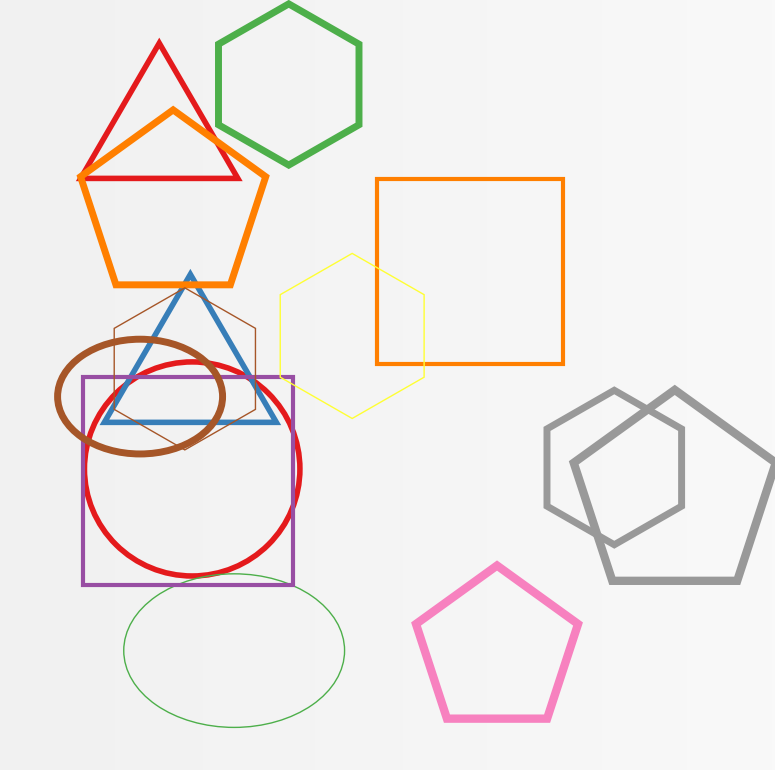[{"shape": "triangle", "thickness": 2, "radius": 0.59, "center": [0.206, 0.827]}, {"shape": "circle", "thickness": 2, "radius": 0.7, "center": [0.248, 0.391]}, {"shape": "triangle", "thickness": 2, "radius": 0.64, "center": [0.246, 0.516]}, {"shape": "oval", "thickness": 0.5, "radius": 0.71, "center": [0.302, 0.155]}, {"shape": "hexagon", "thickness": 2.5, "radius": 0.52, "center": [0.373, 0.89]}, {"shape": "square", "thickness": 1.5, "radius": 0.67, "center": [0.243, 0.375]}, {"shape": "pentagon", "thickness": 2.5, "radius": 0.63, "center": [0.223, 0.732]}, {"shape": "square", "thickness": 1.5, "radius": 0.6, "center": [0.607, 0.647]}, {"shape": "hexagon", "thickness": 0.5, "radius": 0.54, "center": [0.454, 0.564]}, {"shape": "hexagon", "thickness": 0.5, "radius": 0.53, "center": [0.238, 0.521]}, {"shape": "oval", "thickness": 2.5, "radius": 0.53, "center": [0.181, 0.485]}, {"shape": "pentagon", "thickness": 3, "radius": 0.55, "center": [0.641, 0.156]}, {"shape": "pentagon", "thickness": 3, "radius": 0.69, "center": [0.871, 0.357]}, {"shape": "hexagon", "thickness": 2.5, "radius": 0.5, "center": [0.793, 0.393]}]